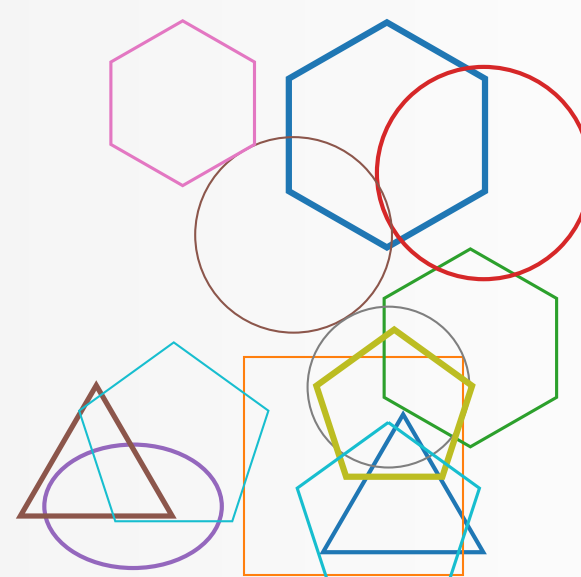[{"shape": "hexagon", "thickness": 3, "radius": 0.97, "center": [0.666, 0.766]}, {"shape": "triangle", "thickness": 2, "radius": 0.8, "center": [0.694, 0.122]}, {"shape": "square", "thickness": 1, "radius": 0.94, "center": [0.608, 0.192]}, {"shape": "hexagon", "thickness": 1.5, "radius": 0.86, "center": [0.809, 0.397]}, {"shape": "circle", "thickness": 2, "radius": 0.92, "center": [0.832, 0.699]}, {"shape": "oval", "thickness": 2, "radius": 0.76, "center": [0.229, 0.122]}, {"shape": "triangle", "thickness": 2.5, "radius": 0.75, "center": [0.166, 0.181]}, {"shape": "circle", "thickness": 1, "radius": 0.85, "center": [0.505, 0.592]}, {"shape": "hexagon", "thickness": 1.5, "radius": 0.71, "center": [0.314, 0.82]}, {"shape": "circle", "thickness": 1, "radius": 0.7, "center": [0.668, 0.329]}, {"shape": "pentagon", "thickness": 3, "radius": 0.7, "center": [0.678, 0.288]}, {"shape": "pentagon", "thickness": 1.5, "radius": 0.82, "center": [0.668, 0.103]}, {"shape": "pentagon", "thickness": 1, "radius": 0.86, "center": [0.299, 0.235]}]